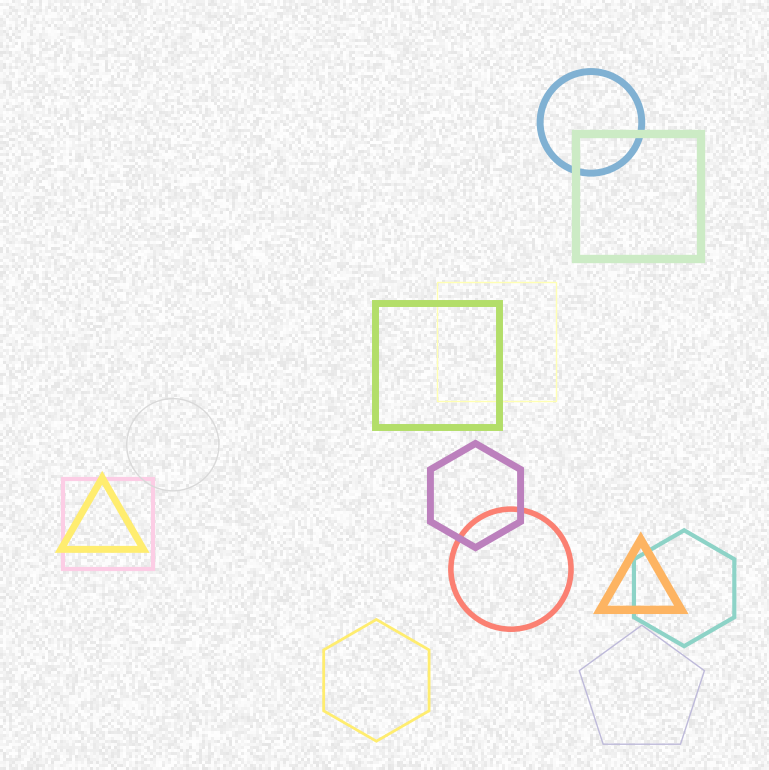[{"shape": "hexagon", "thickness": 1.5, "radius": 0.38, "center": [0.888, 0.236]}, {"shape": "square", "thickness": 0.5, "radius": 0.39, "center": [0.645, 0.557]}, {"shape": "pentagon", "thickness": 0.5, "radius": 0.43, "center": [0.834, 0.103]}, {"shape": "circle", "thickness": 2, "radius": 0.39, "center": [0.664, 0.261]}, {"shape": "circle", "thickness": 2.5, "radius": 0.33, "center": [0.767, 0.841]}, {"shape": "triangle", "thickness": 3, "radius": 0.3, "center": [0.832, 0.238]}, {"shape": "square", "thickness": 2.5, "radius": 0.4, "center": [0.568, 0.526]}, {"shape": "square", "thickness": 1.5, "radius": 0.29, "center": [0.14, 0.319]}, {"shape": "circle", "thickness": 0.5, "radius": 0.3, "center": [0.224, 0.422]}, {"shape": "hexagon", "thickness": 2.5, "radius": 0.34, "center": [0.618, 0.356]}, {"shape": "square", "thickness": 3, "radius": 0.4, "center": [0.829, 0.745]}, {"shape": "triangle", "thickness": 2.5, "radius": 0.31, "center": [0.133, 0.318]}, {"shape": "hexagon", "thickness": 1, "radius": 0.4, "center": [0.489, 0.116]}]